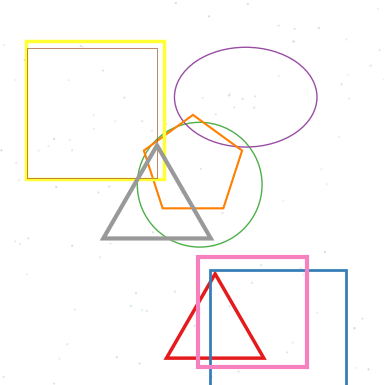[{"shape": "triangle", "thickness": 2.5, "radius": 0.73, "center": [0.559, 0.143]}, {"shape": "square", "thickness": 2, "radius": 0.88, "center": [0.722, 0.122]}, {"shape": "circle", "thickness": 1, "radius": 0.81, "center": [0.519, 0.52]}, {"shape": "oval", "thickness": 1, "radius": 0.93, "center": [0.638, 0.748]}, {"shape": "pentagon", "thickness": 1.5, "radius": 0.67, "center": [0.501, 0.567]}, {"shape": "square", "thickness": 2.5, "radius": 0.9, "center": [0.247, 0.715]}, {"shape": "square", "thickness": 0.5, "radius": 0.84, "center": [0.239, 0.706]}, {"shape": "square", "thickness": 3, "radius": 0.71, "center": [0.656, 0.19]}, {"shape": "triangle", "thickness": 3, "radius": 0.81, "center": [0.408, 0.461]}]